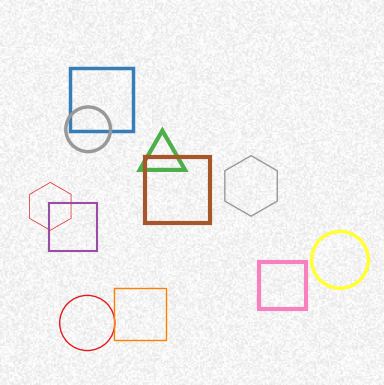[{"shape": "circle", "thickness": 1, "radius": 0.36, "center": [0.227, 0.161]}, {"shape": "hexagon", "thickness": 0.5, "radius": 0.31, "center": [0.131, 0.464]}, {"shape": "square", "thickness": 2.5, "radius": 0.41, "center": [0.263, 0.742]}, {"shape": "triangle", "thickness": 3, "radius": 0.34, "center": [0.422, 0.593]}, {"shape": "square", "thickness": 1.5, "radius": 0.31, "center": [0.189, 0.41]}, {"shape": "square", "thickness": 1, "radius": 0.34, "center": [0.363, 0.184]}, {"shape": "circle", "thickness": 2.5, "radius": 0.37, "center": [0.883, 0.325]}, {"shape": "square", "thickness": 3, "radius": 0.42, "center": [0.46, 0.507]}, {"shape": "square", "thickness": 3, "radius": 0.31, "center": [0.734, 0.259]}, {"shape": "hexagon", "thickness": 1, "radius": 0.39, "center": [0.652, 0.517]}, {"shape": "circle", "thickness": 2.5, "radius": 0.29, "center": [0.229, 0.664]}]